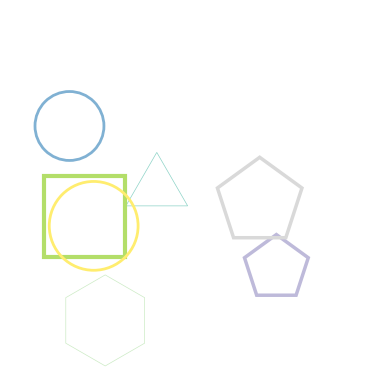[{"shape": "triangle", "thickness": 0.5, "radius": 0.46, "center": [0.407, 0.512]}, {"shape": "pentagon", "thickness": 2.5, "radius": 0.44, "center": [0.718, 0.304]}, {"shape": "circle", "thickness": 2, "radius": 0.45, "center": [0.18, 0.673]}, {"shape": "square", "thickness": 3, "radius": 0.53, "center": [0.219, 0.438]}, {"shape": "pentagon", "thickness": 2.5, "radius": 0.58, "center": [0.675, 0.476]}, {"shape": "hexagon", "thickness": 0.5, "radius": 0.59, "center": [0.273, 0.168]}, {"shape": "circle", "thickness": 2, "radius": 0.58, "center": [0.243, 0.413]}]